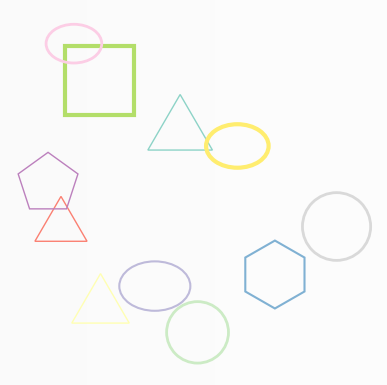[{"shape": "triangle", "thickness": 1, "radius": 0.48, "center": [0.465, 0.658]}, {"shape": "triangle", "thickness": 1, "radius": 0.43, "center": [0.259, 0.204]}, {"shape": "oval", "thickness": 1.5, "radius": 0.46, "center": [0.4, 0.257]}, {"shape": "triangle", "thickness": 1, "radius": 0.39, "center": [0.157, 0.412]}, {"shape": "hexagon", "thickness": 1.5, "radius": 0.44, "center": [0.709, 0.287]}, {"shape": "square", "thickness": 3, "radius": 0.45, "center": [0.256, 0.79]}, {"shape": "oval", "thickness": 2, "radius": 0.36, "center": [0.191, 0.887]}, {"shape": "circle", "thickness": 2, "radius": 0.44, "center": [0.869, 0.412]}, {"shape": "pentagon", "thickness": 1, "radius": 0.41, "center": [0.124, 0.523]}, {"shape": "circle", "thickness": 2, "radius": 0.4, "center": [0.51, 0.137]}, {"shape": "oval", "thickness": 3, "radius": 0.4, "center": [0.613, 0.621]}]